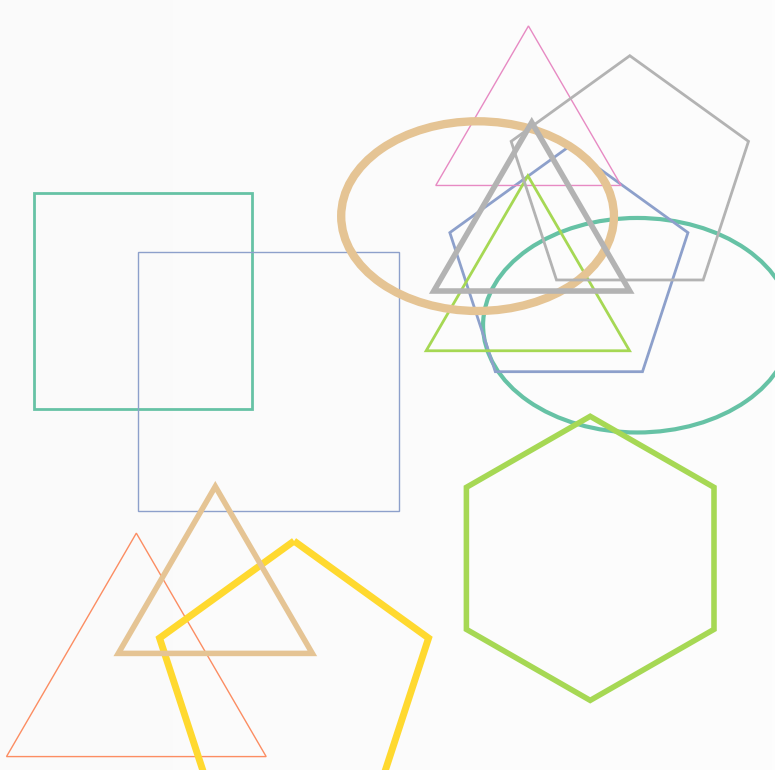[{"shape": "oval", "thickness": 1.5, "radius": 1.0, "center": [0.822, 0.578]}, {"shape": "square", "thickness": 1, "radius": 0.7, "center": [0.185, 0.609]}, {"shape": "triangle", "thickness": 0.5, "radius": 0.97, "center": [0.176, 0.114]}, {"shape": "pentagon", "thickness": 1, "radius": 0.81, "center": [0.734, 0.648]}, {"shape": "square", "thickness": 0.5, "radius": 0.84, "center": [0.346, 0.504]}, {"shape": "triangle", "thickness": 0.5, "radius": 0.69, "center": [0.682, 0.828]}, {"shape": "triangle", "thickness": 1, "radius": 0.76, "center": [0.681, 0.62]}, {"shape": "hexagon", "thickness": 2, "radius": 0.92, "center": [0.762, 0.275]}, {"shape": "pentagon", "thickness": 2.5, "radius": 0.91, "center": [0.379, 0.115]}, {"shape": "oval", "thickness": 3, "radius": 0.88, "center": [0.616, 0.719]}, {"shape": "triangle", "thickness": 2, "radius": 0.72, "center": [0.278, 0.224]}, {"shape": "triangle", "thickness": 2, "radius": 0.73, "center": [0.686, 0.695]}, {"shape": "pentagon", "thickness": 1, "radius": 0.81, "center": [0.813, 0.767]}]